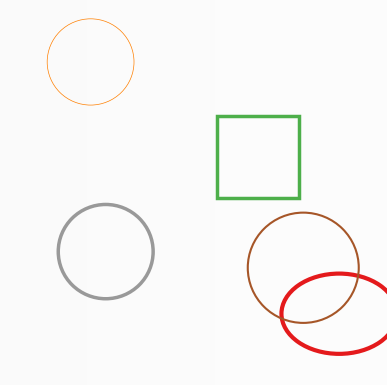[{"shape": "oval", "thickness": 3, "radius": 0.74, "center": [0.875, 0.185]}, {"shape": "square", "thickness": 2.5, "radius": 0.54, "center": [0.666, 0.592]}, {"shape": "circle", "thickness": 0.5, "radius": 0.56, "center": [0.234, 0.839]}, {"shape": "circle", "thickness": 1.5, "radius": 0.72, "center": [0.783, 0.305]}, {"shape": "circle", "thickness": 2.5, "radius": 0.61, "center": [0.273, 0.346]}]